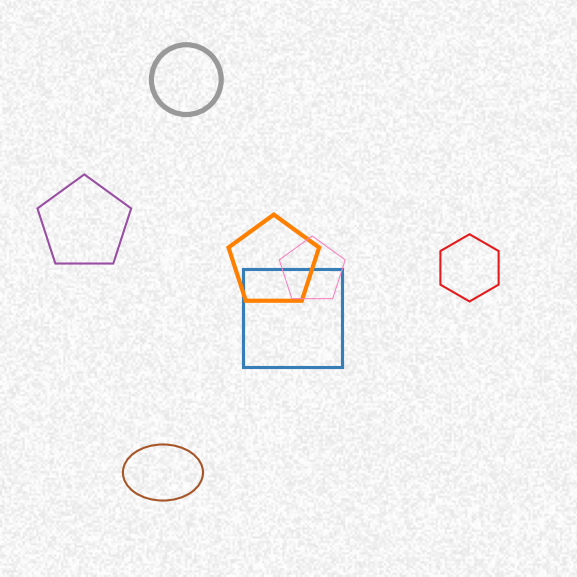[{"shape": "hexagon", "thickness": 1, "radius": 0.29, "center": [0.813, 0.535]}, {"shape": "square", "thickness": 1.5, "radius": 0.43, "center": [0.506, 0.449]}, {"shape": "pentagon", "thickness": 1, "radius": 0.43, "center": [0.146, 0.612]}, {"shape": "pentagon", "thickness": 2, "radius": 0.41, "center": [0.474, 0.545]}, {"shape": "oval", "thickness": 1, "radius": 0.35, "center": [0.282, 0.181]}, {"shape": "pentagon", "thickness": 0.5, "radius": 0.3, "center": [0.541, 0.531]}, {"shape": "circle", "thickness": 2.5, "radius": 0.3, "center": [0.323, 0.861]}]